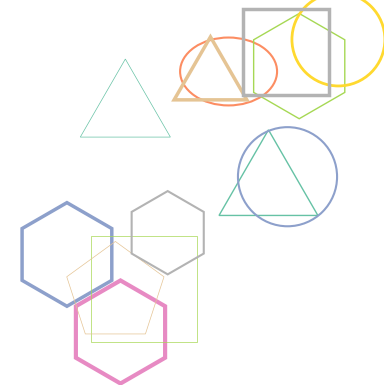[{"shape": "triangle", "thickness": 0.5, "radius": 0.68, "center": [0.326, 0.711]}, {"shape": "triangle", "thickness": 1, "radius": 0.74, "center": [0.697, 0.515]}, {"shape": "oval", "thickness": 1.5, "radius": 0.63, "center": [0.594, 0.814]}, {"shape": "circle", "thickness": 1.5, "radius": 0.64, "center": [0.747, 0.541]}, {"shape": "hexagon", "thickness": 2.5, "radius": 0.67, "center": [0.174, 0.339]}, {"shape": "hexagon", "thickness": 3, "radius": 0.67, "center": [0.313, 0.138]}, {"shape": "hexagon", "thickness": 1, "radius": 0.68, "center": [0.777, 0.828]}, {"shape": "square", "thickness": 0.5, "radius": 0.69, "center": [0.374, 0.249]}, {"shape": "circle", "thickness": 2, "radius": 0.6, "center": [0.879, 0.897]}, {"shape": "pentagon", "thickness": 0.5, "radius": 0.66, "center": [0.3, 0.24]}, {"shape": "triangle", "thickness": 2.5, "radius": 0.55, "center": [0.547, 0.795]}, {"shape": "hexagon", "thickness": 1.5, "radius": 0.54, "center": [0.436, 0.396]}, {"shape": "square", "thickness": 2.5, "radius": 0.56, "center": [0.742, 0.866]}]